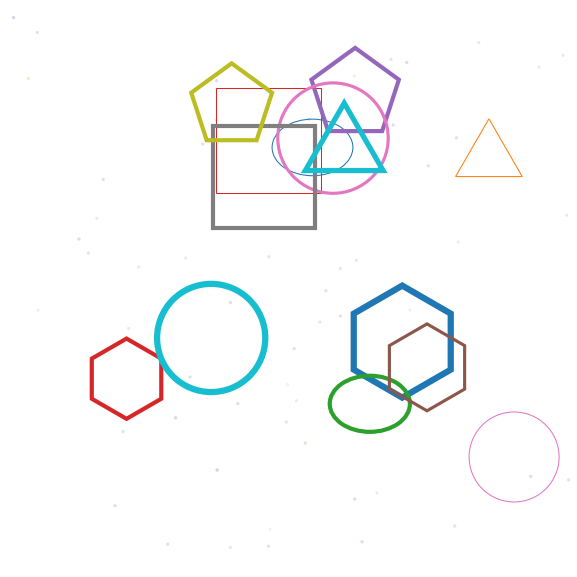[{"shape": "oval", "thickness": 0.5, "radius": 0.35, "center": [0.541, 0.744]}, {"shape": "hexagon", "thickness": 3, "radius": 0.48, "center": [0.697, 0.408]}, {"shape": "triangle", "thickness": 0.5, "radius": 0.33, "center": [0.847, 0.727]}, {"shape": "oval", "thickness": 2, "radius": 0.35, "center": [0.64, 0.3]}, {"shape": "hexagon", "thickness": 2, "radius": 0.35, "center": [0.219, 0.343]}, {"shape": "square", "thickness": 0.5, "radius": 0.45, "center": [0.465, 0.756]}, {"shape": "pentagon", "thickness": 2, "radius": 0.4, "center": [0.615, 0.837]}, {"shape": "hexagon", "thickness": 1.5, "radius": 0.38, "center": [0.739, 0.363]}, {"shape": "circle", "thickness": 0.5, "radius": 0.39, "center": [0.89, 0.208]}, {"shape": "circle", "thickness": 1.5, "radius": 0.48, "center": [0.577, 0.76]}, {"shape": "square", "thickness": 2, "radius": 0.44, "center": [0.457, 0.693]}, {"shape": "pentagon", "thickness": 2, "radius": 0.37, "center": [0.401, 0.816]}, {"shape": "triangle", "thickness": 2.5, "radius": 0.39, "center": [0.596, 0.743]}, {"shape": "circle", "thickness": 3, "radius": 0.47, "center": [0.366, 0.414]}]